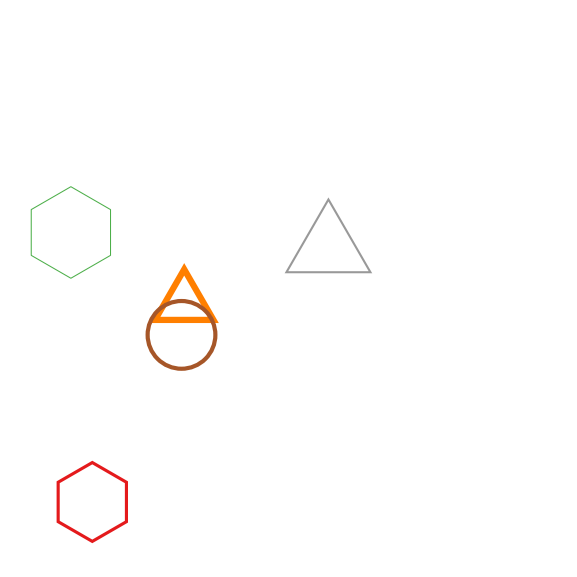[{"shape": "hexagon", "thickness": 1.5, "radius": 0.34, "center": [0.16, 0.13]}, {"shape": "hexagon", "thickness": 0.5, "radius": 0.4, "center": [0.123, 0.597]}, {"shape": "triangle", "thickness": 3, "radius": 0.29, "center": [0.319, 0.474]}, {"shape": "circle", "thickness": 2, "radius": 0.29, "center": [0.314, 0.419]}, {"shape": "triangle", "thickness": 1, "radius": 0.42, "center": [0.569, 0.57]}]